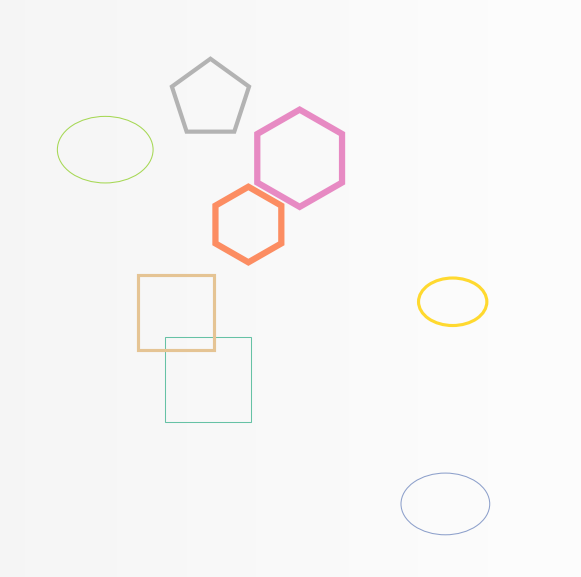[{"shape": "square", "thickness": 0.5, "radius": 0.37, "center": [0.358, 0.341]}, {"shape": "hexagon", "thickness": 3, "radius": 0.33, "center": [0.427, 0.61]}, {"shape": "oval", "thickness": 0.5, "radius": 0.38, "center": [0.766, 0.127]}, {"shape": "hexagon", "thickness": 3, "radius": 0.42, "center": [0.516, 0.725]}, {"shape": "oval", "thickness": 0.5, "radius": 0.41, "center": [0.181, 0.74]}, {"shape": "oval", "thickness": 1.5, "radius": 0.29, "center": [0.779, 0.477]}, {"shape": "square", "thickness": 1.5, "radius": 0.33, "center": [0.302, 0.458]}, {"shape": "pentagon", "thickness": 2, "radius": 0.35, "center": [0.362, 0.828]}]